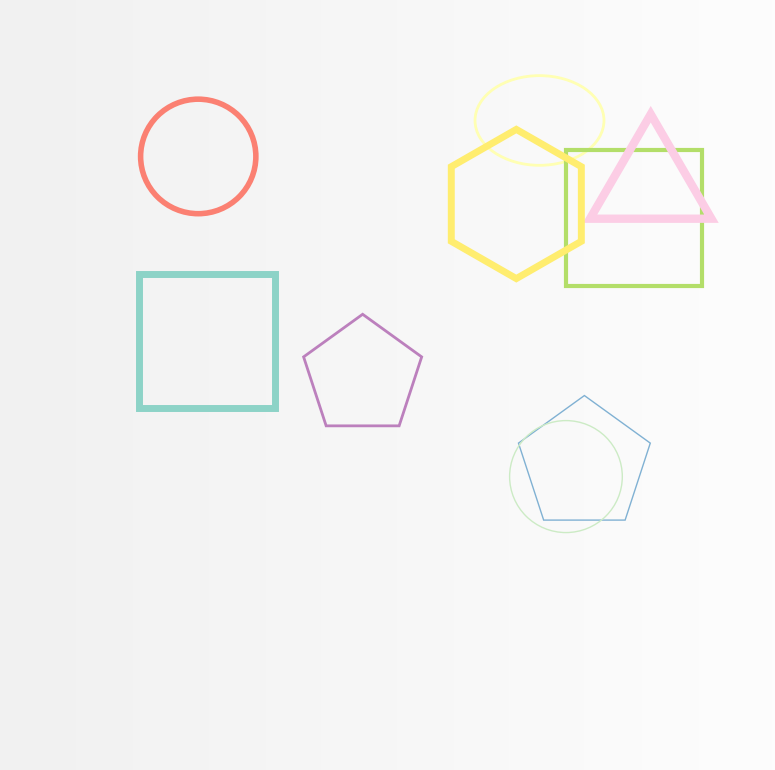[{"shape": "square", "thickness": 2.5, "radius": 0.44, "center": [0.267, 0.557]}, {"shape": "oval", "thickness": 1, "radius": 0.42, "center": [0.696, 0.844]}, {"shape": "circle", "thickness": 2, "radius": 0.37, "center": [0.256, 0.797]}, {"shape": "pentagon", "thickness": 0.5, "radius": 0.45, "center": [0.754, 0.397]}, {"shape": "square", "thickness": 1.5, "radius": 0.44, "center": [0.818, 0.717]}, {"shape": "triangle", "thickness": 3, "radius": 0.45, "center": [0.84, 0.761]}, {"shape": "pentagon", "thickness": 1, "radius": 0.4, "center": [0.468, 0.512]}, {"shape": "circle", "thickness": 0.5, "radius": 0.36, "center": [0.73, 0.381]}, {"shape": "hexagon", "thickness": 2.5, "radius": 0.48, "center": [0.666, 0.735]}]